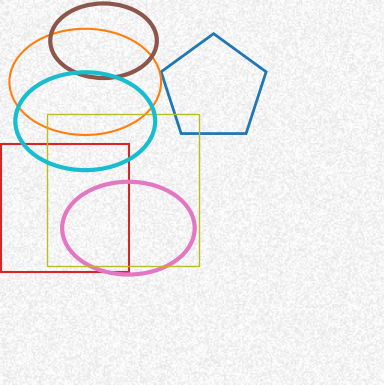[{"shape": "pentagon", "thickness": 2, "radius": 0.72, "center": [0.555, 0.769]}, {"shape": "oval", "thickness": 1.5, "radius": 0.99, "center": [0.221, 0.787]}, {"shape": "square", "thickness": 1.5, "radius": 0.83, "center": [0.169, 0.459]}, {"shape": "oval", "thickness": 3, "radius": 0.69, "center": [0.269, 0.894]}, {"shape": "oval", "thickness": 3, "radius": 0.86, "center": [0.334, 0.407]}, {"shape": "square", "thickness": 1, "radius": 0.99, "center": [0.318, 0.507]}, {"shape": "oval", "thickness": 3, "radius": 0.91, "center": [0.221, 0.685]}]